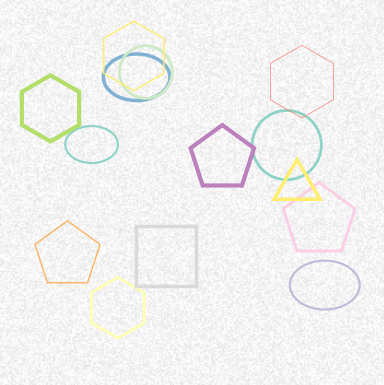[{"shape": "oval", "thickness": 1.5, "radius": 0.34, "center": [0.238, 0.625]}, {"shape": "circle", "thickness": 2, "radius": 0.45, "center": [0.745, 0.623]}, {"shape": "hexagon", "thickness": 2, "radius": 0.4, "center": [0.306, 0.201]}, {"shape": "oval", "thickness": 1.5, "radius": 0.45, "center": [0.844, 0.26]}, {"shape": "hexagon", "thickness": 0.5, "radius": 0.47, "center": [0.784, 0.788]}, {"shape": "oval", "thickness": 2.5, "radius": 0.43, "center": [0.355, 0.799]}, {"shape": "pentagon", "thickness": 1, "radius": 0.44, "center": [0.175, 0.338]}, {"shape": "hexagon", "thickness": 3, "radius": 0.43, "center": [0.131, 0.719]}, {"shape": "pentagon", "thickness": 2, "radius": 0.49, "center": [0.829, 0.428]}, {"shape": "square", "thickness": 2.5, "radius": 0.39, "center": [0.43, 0.334]}, {"shape": "pentagon", "thickness": 3, "radius": 0.43, "center": [0.577, 0.588]}, {"shape": "circle", "thickness": 2, "radius": 0.34, "center": [0.379, 0.813]}, {"shape": "triangle", "thickness": 2.5, "radius": 0.34, "center": [0.772, 0.517]}, {"shape": "hexagon", "thickness": 1, "radius": 0.45, "center": [0.348, 0.855]}]